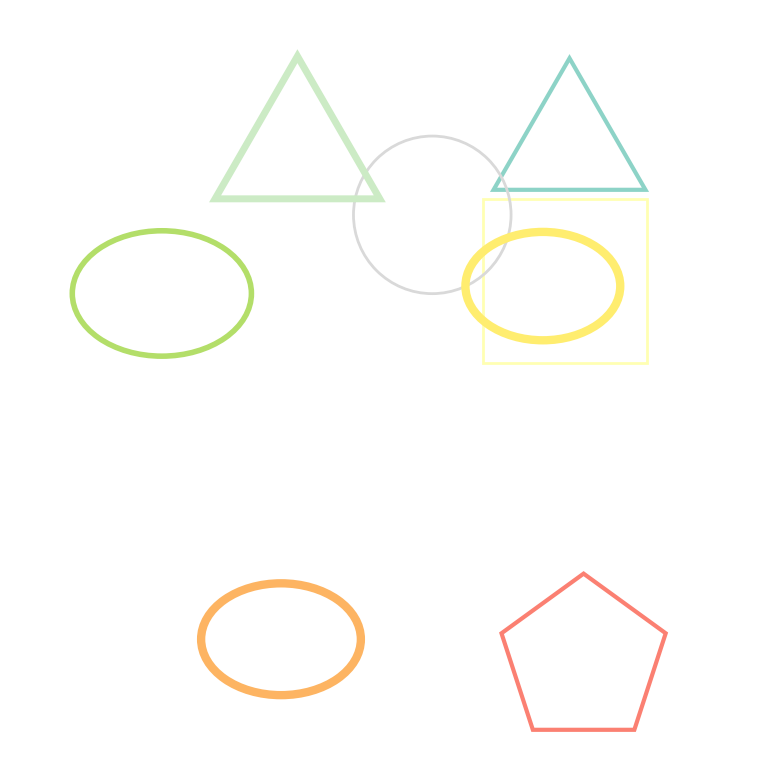[{"shape": "triangle", "thickness": 1.5, "radius": 0.57, "center": [0.74, 0.81]}, {"shape": "square", "thickness": 1, "radius": 0.53, "center": [0.734, 0.635]}, {"shape": "pentagon", "thickness": 1.5, "radius": 0.56, "center": [0.758, 0.143]}, {"shape": "oval", "thickness": 3, "radius": 0.52, "center": [0.365, 0.17]}, {"shape": "oval", "thickness": 2, "radius": 0.58, "center": [0.21, 0.619]}, {"shape": "circle", "thickness": 1, "radius": 0.51, "center": [0.561, 0.721]}, {"shape": "triangle", "thickness": 2.5, "radius": 0.62, "center": [0.386, 0.804]}, {"shape": "oval", "thickness": 3, "radius": 0.5, "center": [0.705, 0.628]}]